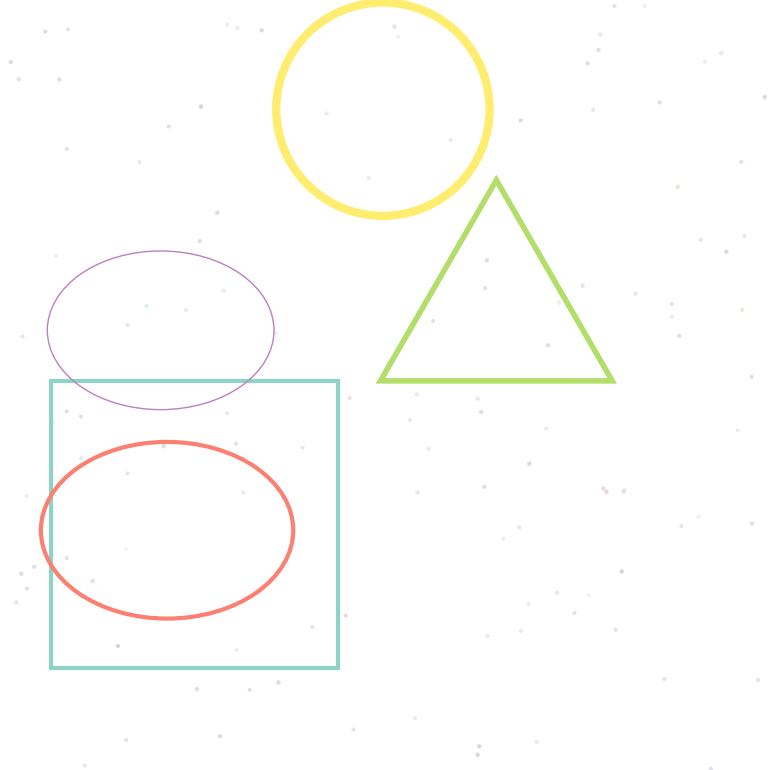[{"shape": "square", "thickness": 1.5, "radius": 0.93, "center": [0.253, 0.319]}, {"shape": "oval", "thickness": 1.5, "radius": 0.82, "center": [0.217, 0.311]}, {"shape": "triangle", "thickness": 2, "radius": 0.87, "center": [0.645, 0.592]}, {"shape": "oval", "thickness": 0.5, "radius": 0.74, "center": [0.209, 0.571]}, {"shape": "circle", "thickness": 3, "radius": 0.69, "center": [0.497, 0.858]}]